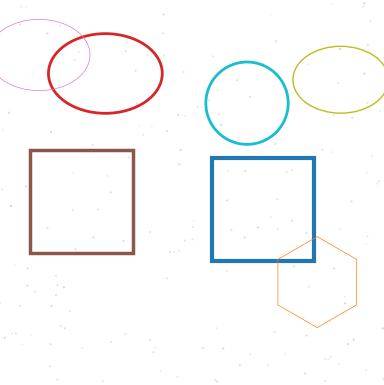[{"shape": "square", "thickness": 3, "radius": 0.67, "center": [0.683, 0.455]}, {"shape": "hexagon", "thickness": 0.5, "radius": 0.59, "center": [0.824, 0.267]}, {"shape": "oval", "thickness": 2, "radius": 0.74, "center": [0.274, 0.809]}, {"shape": "square", "thickness": 2.5, "radius": 0.67, "center": [0.211, 0.477]}, {"shape": "oval", "thickness": 0.5, "radius": 0.66, "center": [0.101, 0.857]}, {"shape": "oval", "thickness": 1, "radius": 0.62, "center": [0.885, 0.793]}, {"shape": "circle", "thickness": 2, "radius": 0.53, "center": [0.642, 0.732]}]